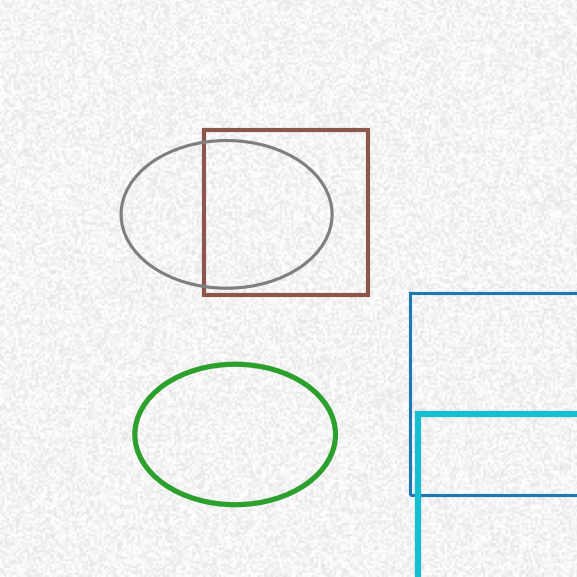[{"shape": "square", "thickness": 1.5, "radius": 0.88, "center": [0.885, 0.317]}, {"shape": "oval", "thickness": 2.5, "radius": 0.87, "center": [0.407, 0.247]}, {"shape": "square", "thickness": 2, "radius": 0.71, "center": [0.495, 0.632]}, {"shape": "oval", "thickness": 1.5, "radius": 0.91, "center": [0.392, 0.628]}, {"shape": "square", "thickness": 3, "radius": 0.71, "center": [0.867, 0.14]}]